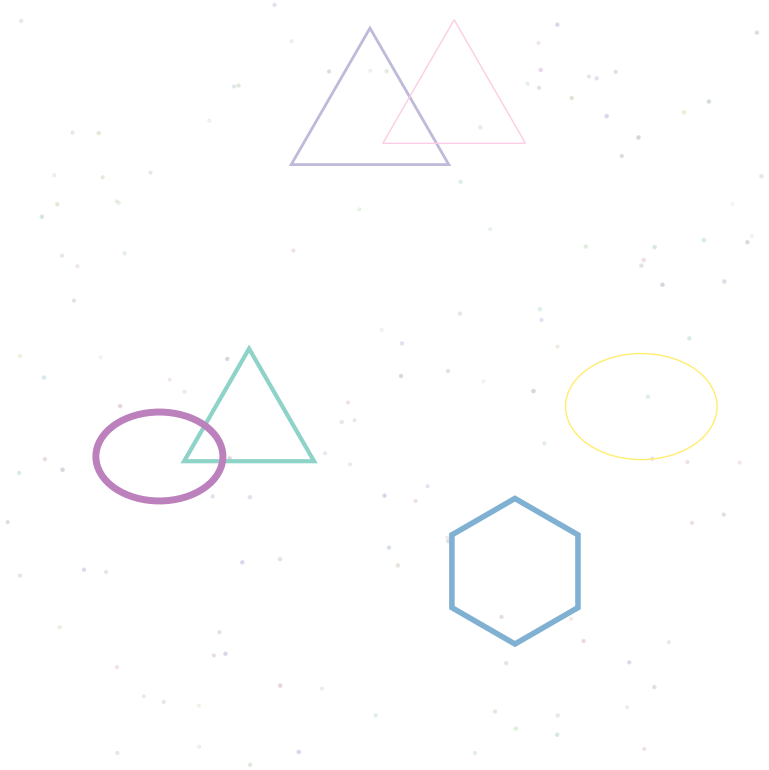[{"shape": "triangle", "thickness": 1.5, "radius": 0.49, "center": [0.323, 0.45]}, {"shape": "triangle", "thickness": 1, "radius": 0.59, "center": [0.48, 0.845]}, {"shape": "hexagon", "thickness": 2, "radius": 0.47, "center": [0.669, 0.258]}, {"shape": "triangle", "thickness": 0.5, "radius": 0.53, "center": [0.59, 0.867]}, {"shape": "oval", "thickness": 2.5, "radius": 0.41, "center": [0.207, 0.407]}, {"shape": "oval", "thickness": 0.5, "radius": 0.49, "center": [0.833, 0.472]}]